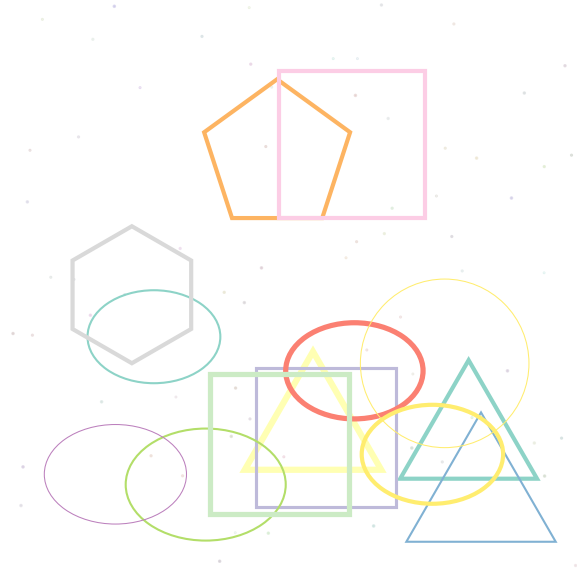[{"shape": "oval", "thickness": 1, "radius": 0.58, "center": [0.267, 0.416]}, {"shape": "triangle", "thickness": 2, "radius": 0.68, "center": [0.811, 0.239]}, {"shape": "triangle", "thickness": 3, "radius": 0.68, "center": [0.542, 0.254]}, {"shape": "square", "thickness": 1.5, "radius": 0.61, "center": [0.564, 0.241]}, {"shape": "oval", "thickness": 2.5, "radius": 0.59, "center": [0.614, 0.357]}, {"shape": "triangle", "thickness": 1, "radius": 0.75, "center": [0.833, 0.136]}, {"shape": "pentagon", "thickness": 2, "radius": 0.66, "center": [0.48, 0.729]}, {"shape": "oval", "thickness": 1, "radius": 0.69, "center": [0.356, 0.16]}, {"shape": "square", "thickness": 2, "radius": 0.63, "center": [0.61, 0.749]}, {"shape": "hexagon", "thickness": 2, "radius": 0.59, "center": [0.228, 0.489]}, {"shape": "oval", "thickness": 0.5, "radius": 0.62, "center": [0.2, 0.178]}, {"shape": "square", "thickness": 2.5, "radius": 0.6, "center": [0.484, 0.23]}, {"shape": "circle", "thickness": 0.5, "radius": 0.73, "center": [0.77, 0.37]}, {"shape": "oval", "thickness": 2, "radius": 0.61, "center": [0.749, 0.212]}]